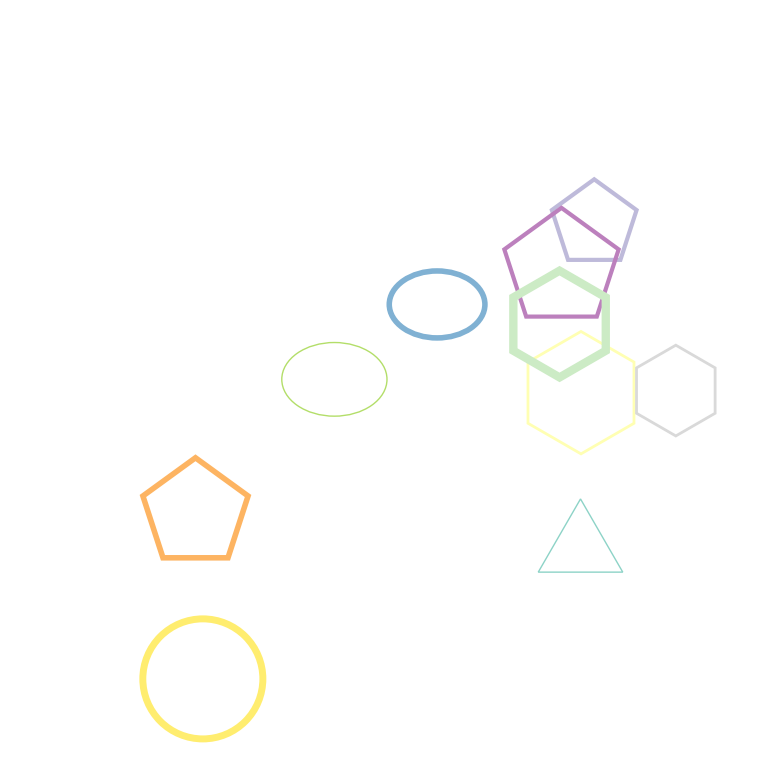[{"shape": "triangle", "thickness": 0.5, "radius": 0.32, "center": [0.754, 0.289]}, {"shape": "hexagon", "thickness": 1, "radius": 0.4, "center": [0.755, 0.49]}, {"shape": "pentagon", "thickness": 1.5, "radius": 0.29, "center": [0.772, 0.709]}, {"shape": "oval", "thickness": 2, "radius": 0.31, "center": [0.568, 0.605]}, {"shape": "pentagon", "thickness": 2, "radius": 0.36, "center": [0.254, 0.334]}, {"shape": "oval", "thickness": 0.5, "radius": 0.34, "center": [0.434, 0.507]}, {"shape": "hexagon", "thickness": 1, "radius": 0.29, "center": [0.878, 0.493]}, {"shape": "pentagon", "thickness": 1.5, "radius": 0.39, "center": [0.729, 0.652]}, {"shape": "hexagon", "thickness": 3, "radius": 0.35, "center": [0.727, 0.579]}, {"shape": "circle", "thickness": 2.5, "radius": 0.39, "center": [0.263, 0.118]}]